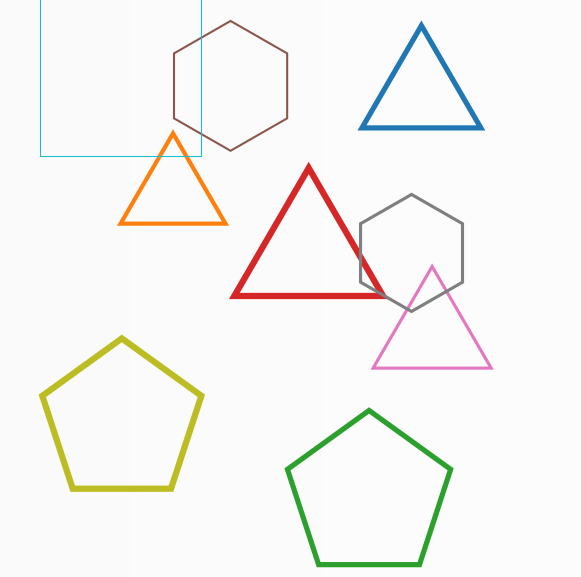[{"shape": "triangle", "thickness": 2.5, "radius": 0.59, "center": [0.725, 0.837]}, {"shape": "triangle", "thickness": 2, "radius": 0.52, "center": [0.298, 0.664]}, {"shape": "pentagon", "thickness": 2.5, "radius": 0.74, "center": [0.635, 0.141]}, {"shape": "triangle", "thickness": 3, "radius": 0.74, "center": [0.531, 0.561]}, {"shape": "hexagon", "thickness": 1, "radius": 0.56, "center": [0.397, 0.85]}, {"shape": "triangle", "thickness": 1.5, "radius": 0.59, "center": [0.743, 0.42]}, {"shape": "hexagon", "thickness": 1.5, "radius": 0.51, "center": [0.708, 0.561]}, {"shape": "pentagon", "thickness": 3, "radius": 0.72, "center": [0.21, 0.269]}, {"shape": "square", "thickness": 0.5, "radius": 0.69, "center": [0.207, 0.868]}]